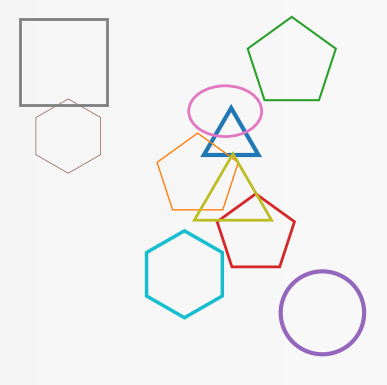[{"shape": "triangle", "thickness": 3, "radius": 0.41, "center": [0.597, 0.638]}, {"shape": "pentagon", "thickness": 1, "radius": 0.55, "center": [0.51, 0.544]}, {"shape": "pentagon", "thickness": 1.5, "radius": 0.6, "center": [0.753, 0.837]}, {"shape": "pentagon", "thickness": 2, "radius": 0.52, "center": [0.66, 0.392]}, {"shape": "circle", "thickness": 3, "radius": 0.54, "center": [0.832, 0.187]}, {"shape": "hexagon", "thickness": 0.5, "radius": 0.48, "center": [0.176, 0.647]}, {"shape": "oval", "thickness": 2, "radius": 0.47, "center": [0.581, 0.711]}, {"shape": "square", "thickness": 2, "radius": 0.56, "center": [0.164, 0.838]}, {"shape": "triangle", "thickness": 2, "radius": 0.58, "center": [0.601, 0.486]}, {"shape": "hexagon", "thickness": 2.5, "radius": 0.56, "center": [0.476, 0.288]}]